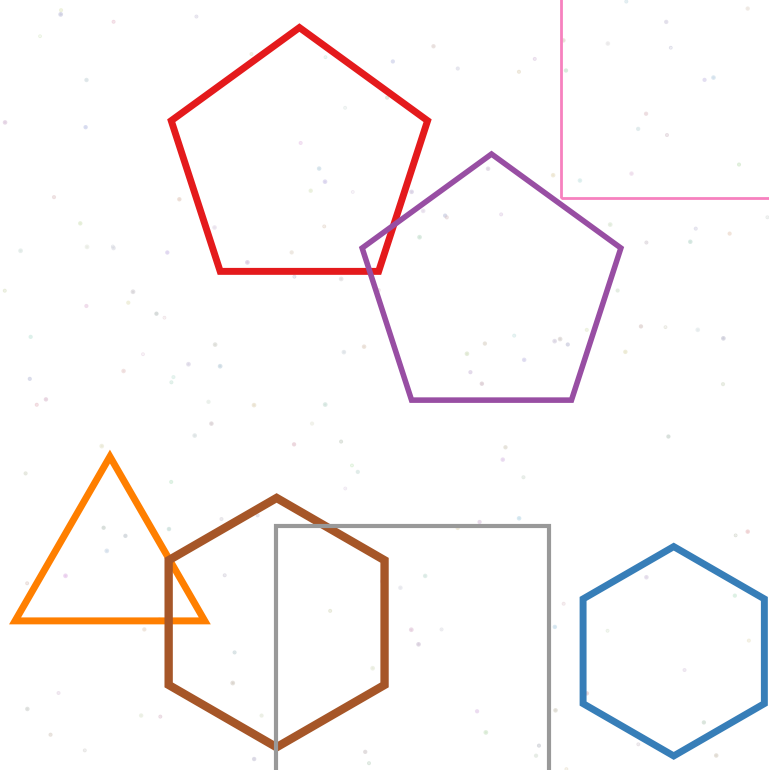[{"shape": "pentagon", "thickness": 2.5, "radius": 0.88, "center": [0.389, 0.789]}, {"shape": "hexagon", "thickness": 2.5, "radius": 0.68, "center": [0.875, 0.154]}, {"shape": "pentagon", "thickness": 2, "radius": 0.88, "center": [0.638, 0.623]}, {"shape": "triangle", "thickness": 2.5, "radius": 0.71, "center": [0.143, 0.265]}, {"shape": "hexagon", "thickness": 3, "radius": 0.81, "center": [0.359, 0.191]}, {"shape": "square", "thickness": 1, "radius": 0.72, "center": [0.873, 0.887]}, {"shape": "square", "thickness": 1.5, "radius": 0.89, "center": [0.536, 0.14]}]